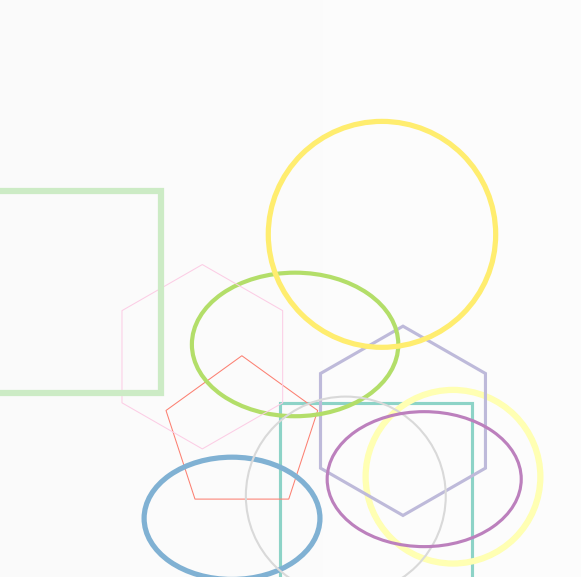[{"shape": "square", "thickness": 1.5, "radius": 0.82, "center": [0.646, 0.136]}, {"shape": "circle", "thickness": 3, "radius": 0.75, "center": [0.779, 0.174]}, {"shape": "hexagon", "thickness": 1.5, "radius": 0.82, "center": [0.693, 0.27]}, {"shape": "pentagon", "thickness": 0.5, "radius": 0.69, "center": [0.416, 0.246]}, {"shape": "oval", "thickness": 2.5, "radius": 0.76, "center": [0.399, 0.102]}, {"shape": "oval", "thickness": 2, "radius": 0.89, "center": [0.508, 0.403]}, {"shape": "hexagon", "thickness": 0.5, "radius": 0.8, "center": [0.348, 0.381]}, {"shape": "circle", "thickness": 1, "radius": 0.86, "center": [0.595, 0.14]}, {"shape": "oval", "thickness": 1.5, "radius": 0.83, "center": [0.73, 0.169]}, {"shape": "square", "thickness": 3, "radius": 0.87, "center": [0.103, 0.493]}, {"shape": "circle", "thickness": 2.5, "radius": 0.98, "center": [0.657, 0.593]}]